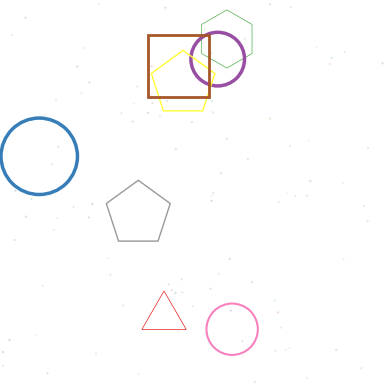[{"shape": "triangle", "thickness": 0.5, "radius": 0.33, "center": [0.426, 0.177]}, {"shape": "circle", "thickness": 2.5, "radius": 0.5, "center": [0.102, 0.594]}, {"shape": "hexagon", "thickness": 0.5, "radius": 0.38, "center": [0.589, 0.899]}, {"shape": "circle", "thickness": 2.5, "radius": 0.35, "center": [0.565, 0.846]}, {"shape": "pentagon", "thickness": 1, "radius": 0.43, "center": [0.476, 0.782]}, {"shape": "square", "thickness": 2, "radius": 0.4, "center": [0.464, 0.828]}, {"shape": "circle", "thickness": 1.5, "radius": 0.33, "center": [0.603, 0.145]}, {"shape": "pentagon", "thickness": 1, "radius": 0.44, "center": [0.359, 0.444]}]